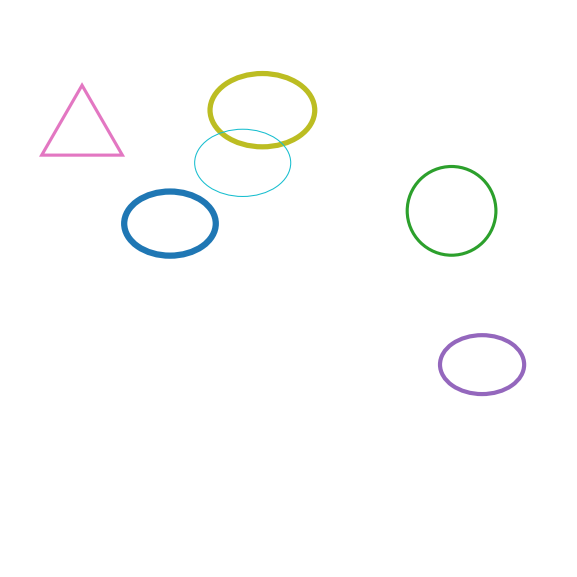[{"shape": "oval", "thickness": 3, "radius": 0.4, "center": [0.294, 0.612]}, {"shape": "circle", "thickness": 1.5, "radius": 0.38, "center": [0.782, 0.634]}, {"shape": "oval", "thickness": 2, "radius": 0.36, "center": [0.835, 0.368]}, {"shape": "triangle", "thickness": 1.5, "radius": 0.4, "center": [0.142, 0.771]}, {"shape": "oval", "thickness": 2.5, "radius": 0.45, "center": [0.454, 0.808]}, {"shape": "oval", "thickness": 0.5, "radius": 0.42, "center": [0.42, 0.717]}]